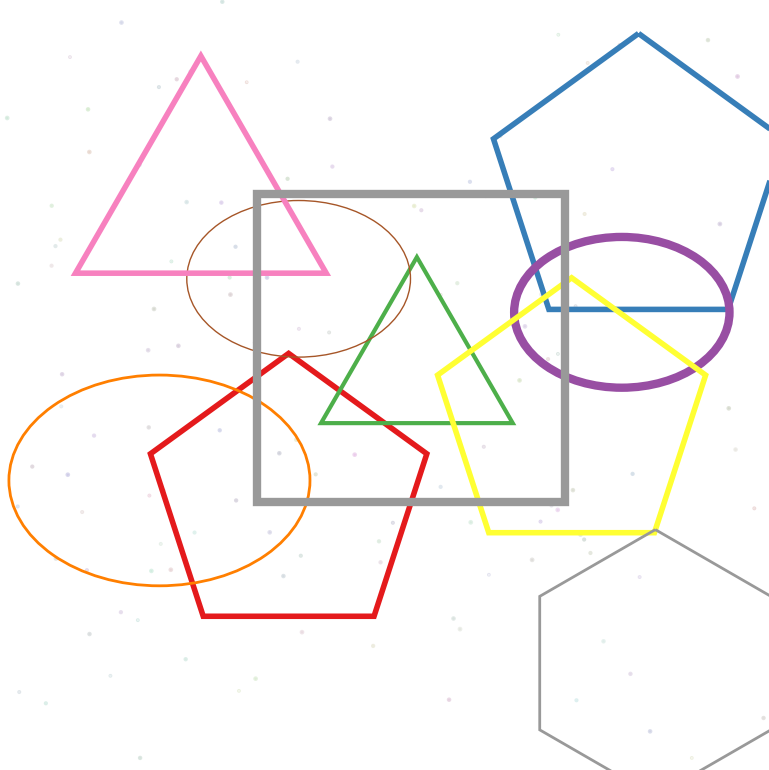[{"shape": "pentagon", "thickness": 2, "radius": 0.94, "center": [0.375, 0.352]}, {"shape": "pentagon", "thickness": 2, "radius": 0.99, "center": [0.829, 0.758]}, {"shape": "triangle", "thickness": 1.5, "radius": 0.72, "center": [0.541, 0.522]}, {"shape": "oval", "thickness": 3, "radius": 0.7, "center": [0.808, 0.594]}, {"shape": "oval", "thickness": 1, "radius": 0.98, "center": [0.207, 0.376]}, {"shape": "pentagon", "thickness": 2, "radius": 0.92, "center": [0.742, 0.456]}, {"shape": "oval", "thickness": 0.5, "radius": 0.73, "center": [0.388, 0.638]}, {"shape": "triangle", "thickness": 2, "radius": 0.94, "center": [0.261, 0.739]}, {"shape": "hexagon", "thickness": 1, "radius": 0.87, "center": [0.851, 0.139]}, {"shape": "square", "thickness": 3, "radius": 1.0, "center": [0.534, 0.548]}]